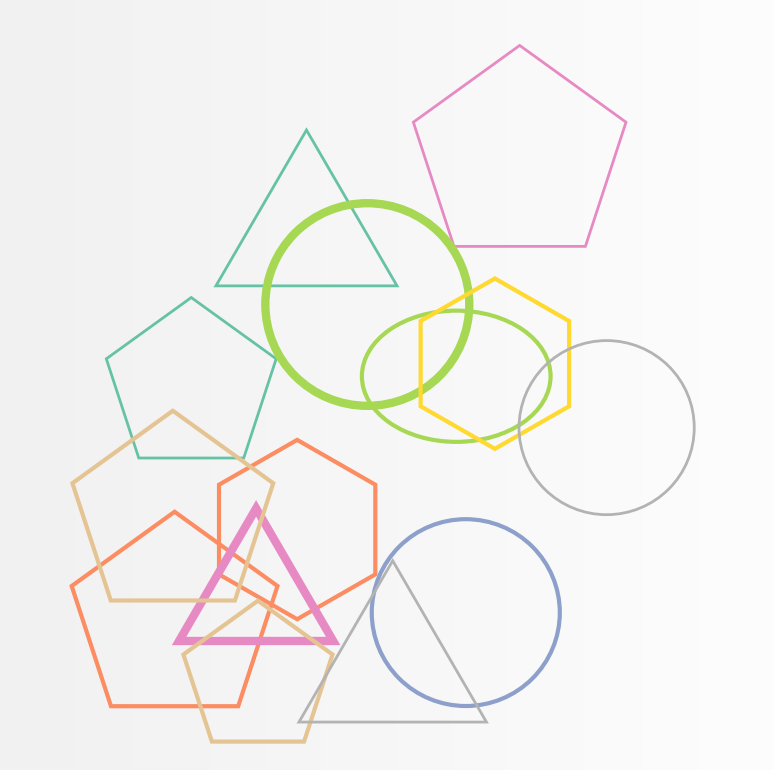[{"shape": "pentagon", "thickness": 1, "radius": 0.58, "center": [0.247, 0.498]}, {"shape": "triangle", "thickness": 1, "radius": 0.67, "center": [0.395, 0.696]}, {"shape": "hexagon", "thickness": 1.5, "radius": 0.58, "center": [0.383, 0.312]}, {"shape": "pentagon", "thickness": 1.5, "radius": 0.7, "center": [0.225, 0.196]}, {"shape": "circle", "thickness": 1.5, "radius": 0.61, "center": [0.601, 0.204]}, {"shape": "triangle", "thickness": 3, "radius": 0.57, "center": [0.33, 0.225]}, {"shape": "pentagon", "thickness": 1, "radius": 0.72, "center": [0.671, 0.797]}, {"shape": "circle", "thickness": 3, "radius": 0.66, "center": [0.474, 0.605]}, {"shape": "oval", "thickness": 1.5, "radius": 0.61, "center": [0.589, 0.511]}, {"shape": "hexagon", "thickness": 1.5, "radius": 0.55, "center": [0.639, 0.528]}, {"shape": "pentagon", "thickness": 1.5, "radius": 0.68, "center": [0.223, 0.33]}, {"shape": "pentagon", "thickness": 1.5, "radius": 0.51, "center": [0.333, 0.119]}, {"shape": "triangle", "thickness": 1, "radius": 0.7, "center": [0.507, 0.132]}, {"shape": "circle", "thickness": 1, "radius": 0.57, "center": [0.783, 0.445]}]